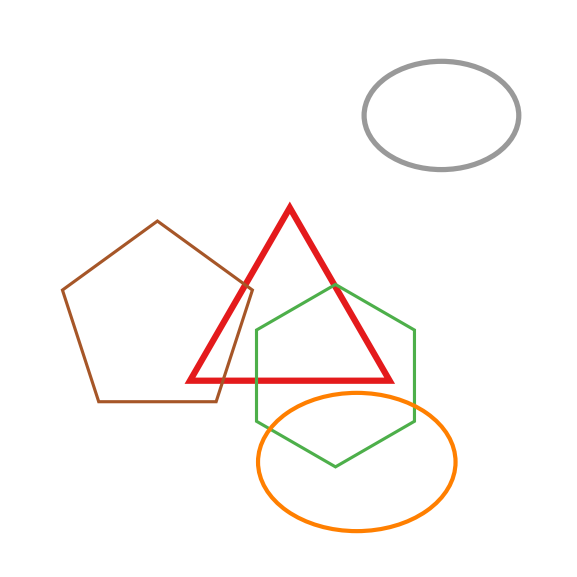[{"shape": "triangle", "thickness": 3, "radius": 1.0, "center": [0.502, 0.44]}, {"shape": "hexagon", "thickness": 1.5, "radius": 0.79, "center": [0.581, 0.349]}, {"shape": "oval", "thickness": 2, "radius": 0.86, "center": [0.618, 0.199]}, {"shape": "pentagon", "thickness": 1.5, "radius": 0.86, "center": [0.273, 0.443]}, {"shape": "oval", "thickness": 2.5, "radius": 0.67, "center": [0.764, 0.799]}]